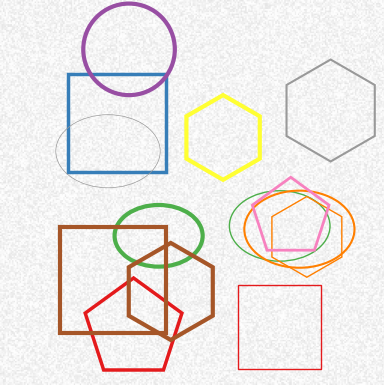[{"shape": "square", "thickness": 1, "radius": 0.54, "center": [0.726, 0.151]}, {"shape": "pentagon", "thickness": 2.5, "radius": 0.66, "center": [0.347, 0.146]}, {"shape": "square", "thickness": 2.5, "radius": 0.63, "center": [0.304, 0.68]}, {"shape": "oval", "thickness": 1, "radius": 0.65, "center": [0.727, 0.413]}, {"shape": "oval", "thickness": 3, "radius": 0.57, "center": [0.412, 0.388]}, {"shape": "circle", "thickness": 3, "radius": 0.59, "center": [0.335, 0.872]}, {"shape": "oval", "thickness": 1.5, "radius": 0.72, "center": [0.778, 0.405]}, {"shape": "hexagon", "thickness": 1, "radius": 0.52, "center": [0.797, 0.385]}, {"shape": "hexagon", "thickness": 3, "radius": 0.55, "center": [0.579, 0.643]}, {"shape": "square", "thickness": 3, "radius": 0.69, "center": [0.295, 0.274]}, {"shape": "hexagon", "thickness": 3, "radius": 0.63, "center": [0.444, 0.243]}, {"shape": "pentagon", "thickness": 2, "radius": 0.52, "center": [0.755, 0.435]}, {"shape": "oval", "thickness": 0.5, "radius": 0.68, "center": [0.281, 0.607]}, {"shape": "hexagon", "thickness": 1.5, "radius": 0.66, "center": [0.859, 0.713]}]